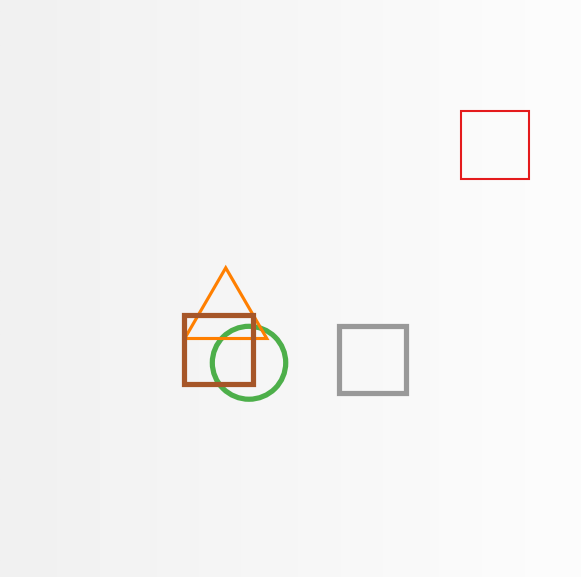[{"shape": "square", "thickness": 1, "radius": 0.29, "center": [0.852, 0.748]}, {"shape": "circle", "thickness": 2.5, "radius": 0.32, "center": [0.428, 0.371]}, {"shape": "triangle", "thickness": 1.5, "radius": 0.41, "center": [0.388, 0.454]}, {"shape": "square", "thickness": 2.5, "radius": 0.3, "center": [0.376, 0.394]}, {"shape": "square", "thickness": 2.5, "radius": 0.29, "center": [0.641, 0.377]}]